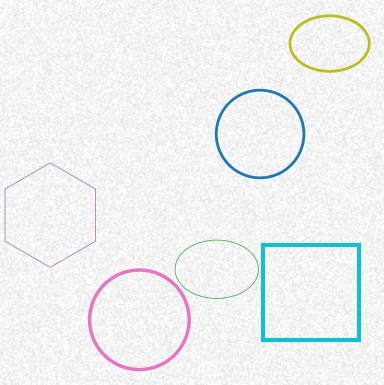[{"shape": "circle", "thickness": 2, "radius": 0.57, "center": [0.676, 0.652]}, {"shape": "oval", "thickness": 0.5, "radius": 0.54, "center": [0.563, 0.301]}, {"shape": "hexagon", "thickness": 0.5, "radius": 0.68, "center": [0.13, 0.441]}, {"shape": "circle", "thickness": 2.5, "radius": 0.65, "center": [0.362, 0.169]}, {"shape": "oval", "thickness": 2, "radius": 0.52, "center": [0.856, 0.887]}, {"shape": "square", "thickness": 3, "radius": 0.62, "center": [0.808, 0.24]}]